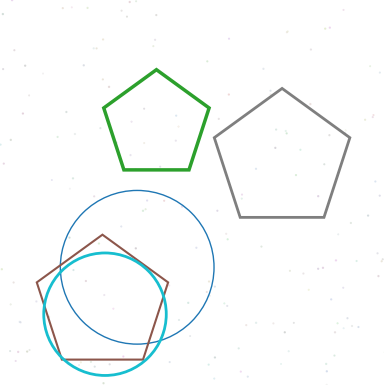[{"shape": "circle", "thickness": 1, "radius": 1.0, "center": [0.356, 0.306]}, {"shape": "pentagon", "thickness": 2.5, "radius": 0.72, "center": [0.406, 0.675]}, {"shape": "pentagon", "thickness": 1.5, "radius": 0.9, "center": [0.266, 0.211]}, {"shape": "pentagon", "thickness": 2, "radius": 0.93, "center": [0.733, 0.585]}, {"shape": "circle", "thickness": 2, "radius": 0.8, "center": [0.273, 0.184]}]